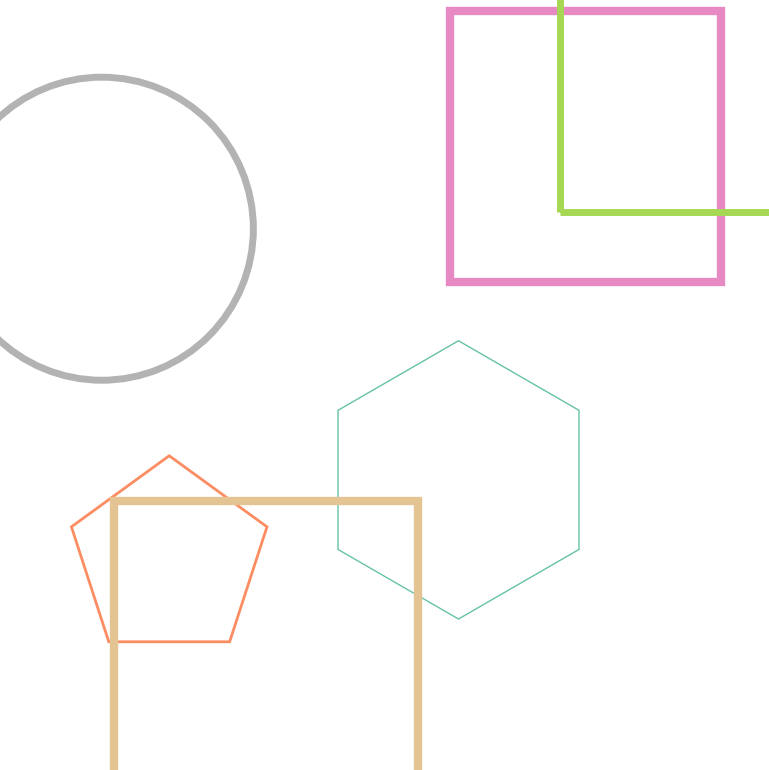[{"shape": "hexagon", "thickness": 0.5, "radius": 0.9, "center": [0.595, 0.377]}, {"shape": "pentagon", "thickness": 1, "radius": 0.67, "center": [0.22, 0.275]}, {"shape": "square", "thickness": 3, "radius": 0.88, "center": [0.76, 0.81]}, {"shape": "square", "thickness": 2.5, "radius": 0.79, "center": [0.886, 0.883]}, {"shape": "square", "thickness": 3, "radius": 0.99, "center": [0.345, 0.152]}, {"shape": "circle", "thickness": 2.5, "radius": 0.98, "center": [0.132, 0.703]}]